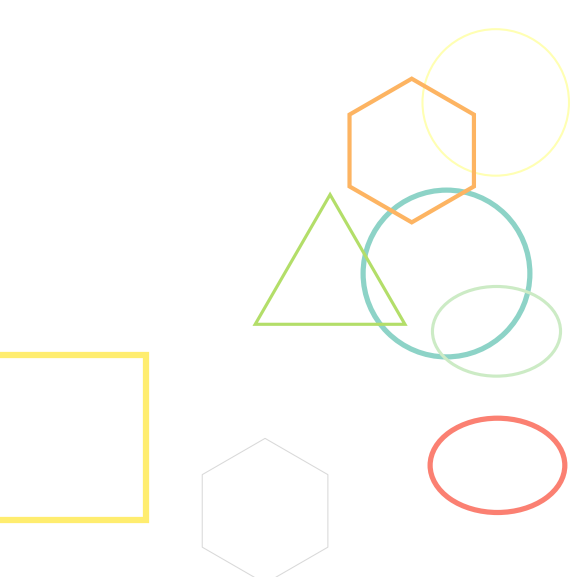[{"shape": "circle", "thickness": 2.5, "radius": 0.72, "center": [0.773, 0.526]}, {"shape": "circle", "thickness": 1, "radius": 0.63, "center": [0.858, 0.822]}, {"shape": "oval", "thickness": 2.5, "radius": 0.58, "center": [0.861, 0.193]}, {"shape": "hexagon", "thickness": 2, "radius": 0.62, "center": [0.713, 0.738]}, {"shape": "triangle", "thickness": 1.5, "radius": 0.75, "center": [0.572, 0.512]}, {"shape": "hexagon", "thickness": 0.5, "radius": 0.63, "center": [0.459, 0.114]}, {"shape": "oval", "thickness": 1.5, "radius": 0.55, "center": [0.86, 0.425]}, {"shape": "square", "thickness": 3, "radius": 0.72, "center": [0.109, 0.242]}]